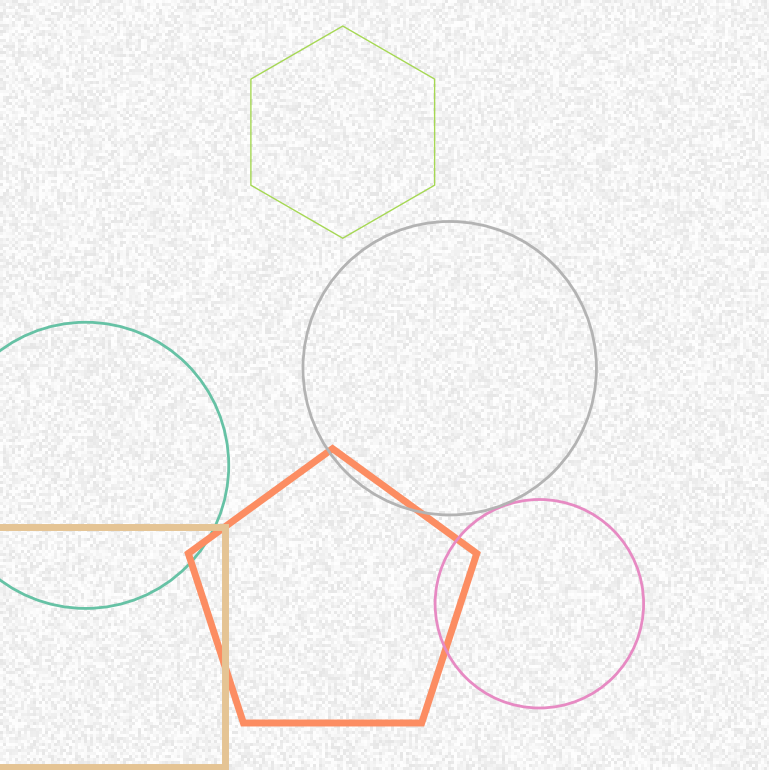[{"shape": "circle", "thickness": 1, "radius": 0.93, "center": [0.111, 0.396]}, {"shape": "pentagon", "thickness": 2.5, "radius": 0.98, "center": [0.432, 0.22]}, {"shape": "circle", "thickness": 1, "radius": 0.68, "center": [0.7, 0.216]}, {"shape": "hexagon", "thickness": 0.5, "radius": 0.69, "center": [0.445, 0.828]}, {"shape": "square", "thickness": 2.5, "radius": 0.78, "center": [0.137, 0.16]}, {"shape": "circle", "thickness": 1, "radius": 0.95, "center": [0.584, 0.522]}]